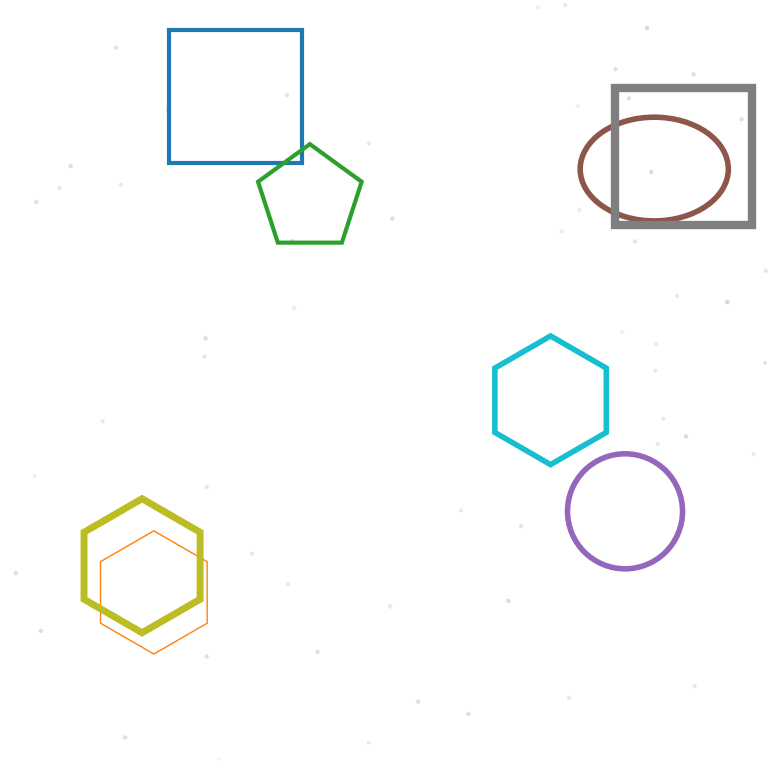[{"shape": "square", "thickness": 1.5, "radius": 0.43, "center": [0.305, 0.874]}, {"shape": "hexagon", "thickness": 0.5, "radius": 0.4, "center": [0.2, 0.231]}, {"shape": "pentagon", "thickness": 1.5, "radius": 0.35, "center": [0.402, 0.742]}, {"shape": "circle", "thickness": 2, "radius": 0.37, "center": [0.812, 0.336]}, {"shape": "oval", "thickness": 2, "radius": 0.48, "center": [0.85, 0.78]}, {"shape": "square", "thickness": 3, "radius": 0.44, "center": [0.888, 0.797]}, {"shape": "hexagon", "thickness": 2.5, "radius": 0.44, "center": [0.184, 0.265]}, {"shape": "hexagon", "thickness": 2, "radius": 0.42, "center": [0.715, 0.48]}]